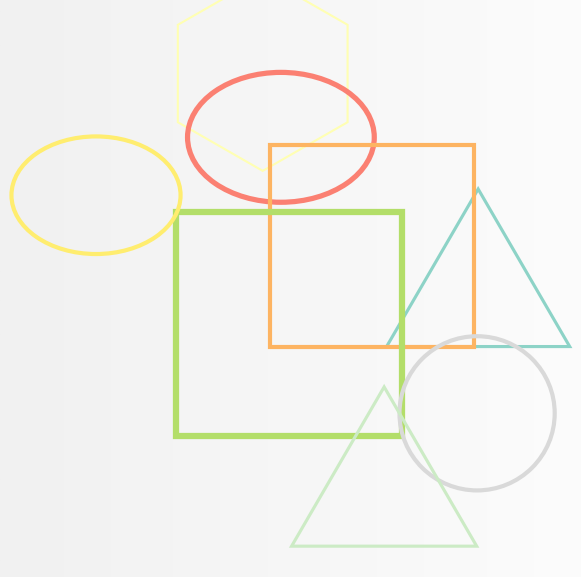[{"shape": "triangle", "thickness": 1.5, "radius": 0.91, "center": [0.823, 0.49]}, {"shape": "hexagon", "thickness": 1, "radius": 0.84, "center": [0.452, 0.872]}, {"shape": "oval", "thickness": 2.5, "radius": 0.8, "center": [0.483, 0.761]}, {"shape": "square", "thickness": 2, "radius": 0.88, "center": [0.64, 0.574]}, {"shape": "square", "thickness": 3, "radius": 0.97, "center": [0.497, 0.438]}, {"shape": "circle", "thickness": 2, "radius": 0.67, "center": [0.821, 0.283]}, {"shape": "triangle", "thickness": 1.5, "radius": 0.92, "center": [0.661, 0.145]}, {"shape": "oval", "thickness": 2, "radius": 0.73, "center": [0.165, 0.661]}]